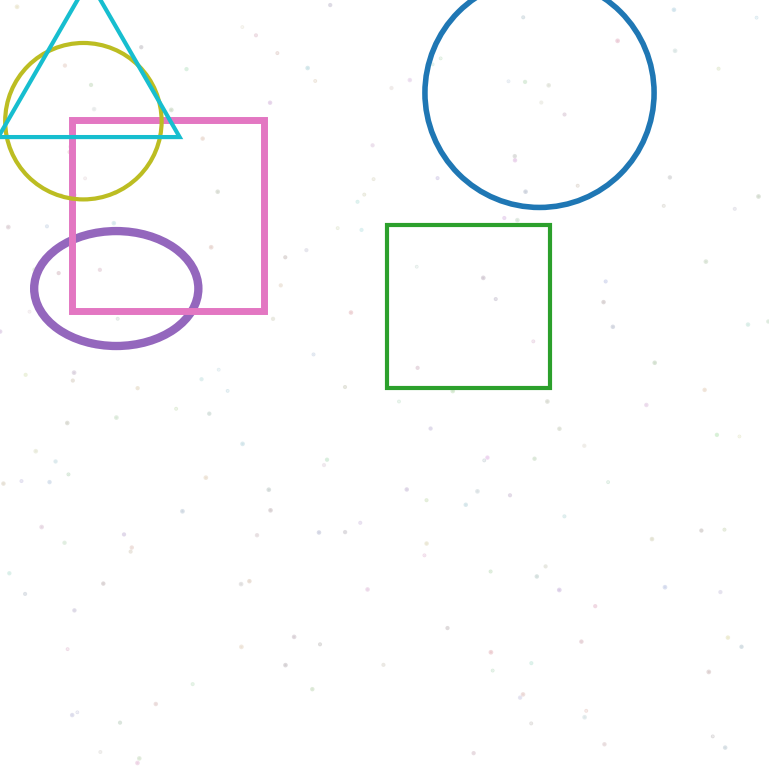[{"shape": "circle", "thickness": 2, "radius": 0.74, "center": [0.701, 0.879]}, {"shape": "square", "thickness": 1.5, "radius": 0.53, "center": [0.608, 0.602]}, {"shape": "oval", "thickness": 3, "radius": 0.53, "center": [0.151, 0.625]}, {"shape": "square", "thickness": 2.5, "radius": 0.62, "center": [0.218, 0.72]}, {"shape": "circle", "thickness": 1.5, "radius": 0.51, "center": [0.108, 0.843]}, {"shape": "triangle", "thickness": 1.5, "radius": 0.68, "center": [0.116, 0.89]}]